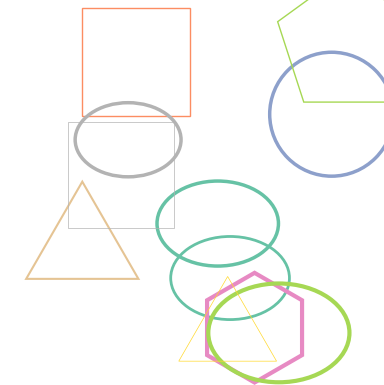[{"shape": "oval", "thickness": 2.5, "radius": 0.79, "center": [0.566, 0.419]}, {"shape": "oval", "thickness": 2, "radius": 0.77, "center": [0.598, 0.278]}, {"shape": "square", "thickness": 1, "radius": 0.7, "center": [0.353, 0.839]}, {"shape": "circle", "thickness": 2.5, "radius": 0.8, "center": [0.861, 0.703]}, {"shape": "hexagon", "thickness": 3, "radius": 0.71, "center": [0.661, 0.149]}, {"shape": "pentagon", "thickness": 1, "radius": 0.93, "center": [0.899, 0.886]}, {"shape": "oval", "thickness": 3, "radius": 0.92, "center": [0.724, 0.135]}, {"shape": "triangle", "thickness": 0.5, "radius": 0.73, "center": [0.591, 0.135]}, {"shape": "triangle", "thickness": 1.5, "radius": 0.84, "center": [0.214, 0.36]}, {"shape": "square", "thickness": 0.5, "radius": 0.69, "center": [0.315, 0.545]}, {"shape": "oval", "thickness": 2.5, "radius": 0.69, "center": [0.333, 0.637]}]